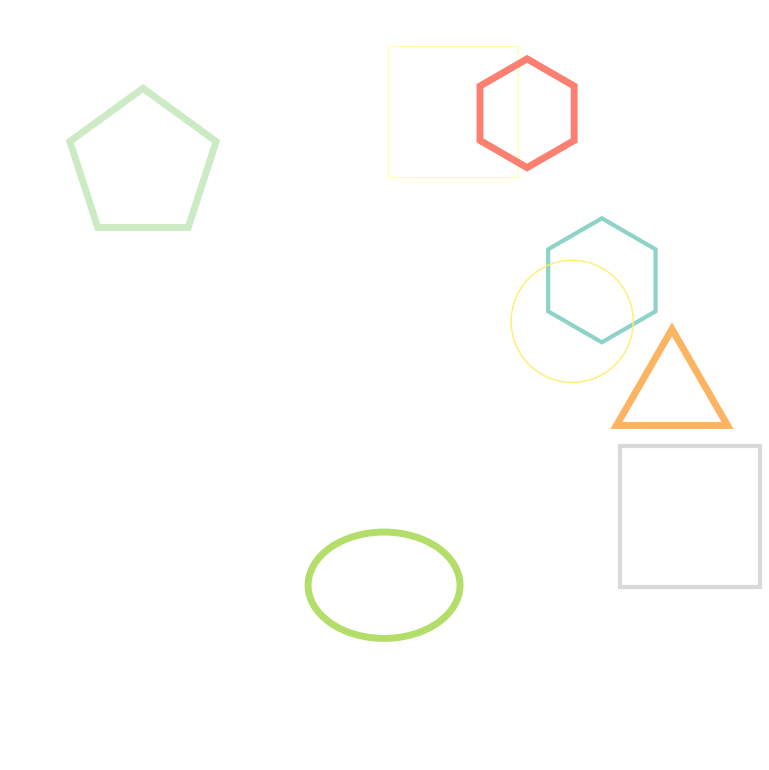[{"shape": "hexagon", "thickness": 1.5, "radius": 0.4, "center": [0.782, 0.636]}, {"shape": "square", "thickness": 0.5, "radius": 0.42, "center": [0.588, 0.855]}, {"shape": "hexagon", "thickness": 2.5, "radius": 0.35, "center": [0.685, 0.853]}, {"shape": "triangle", "thickness": 2.5, "radius": 0.42, "center": [0.873, 0.489]}, {"shape": "oval", "thickness": 2.5, "radius": 0.49, "center": [0.499, 0.24]}, {"shape": "square", "thickness": 1.5, "radius": 0.46, "center": [0.896, 0.329]}, {"shape": "pentagon", "thickness": 2.5, "radius": 0.5, "center": [0.186, 0.785]}, {"shape": "circle", "thickness": 0.5, "radius": 0.4, "center": [0.743, 0.583]}]